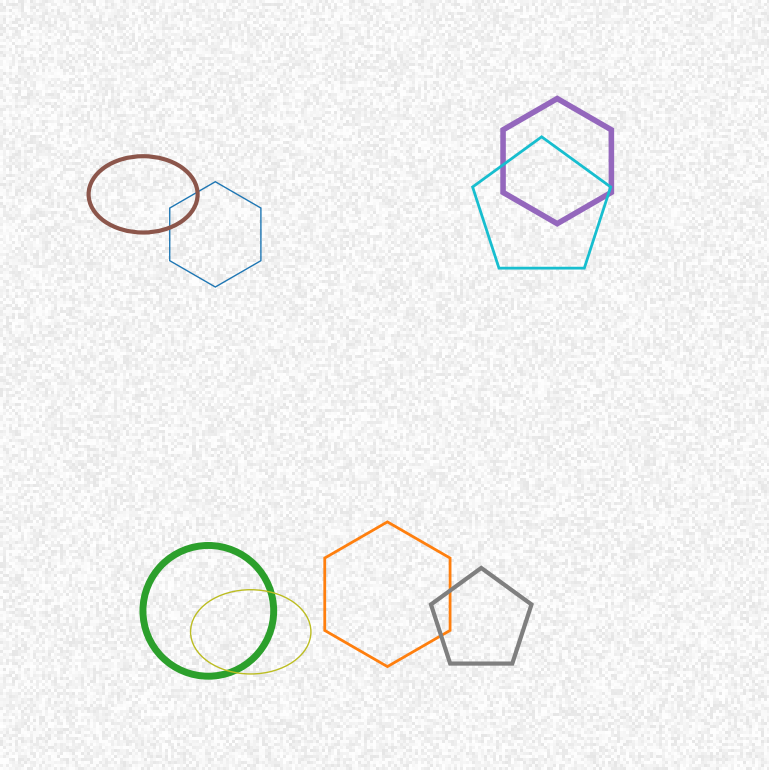[{"shape": "hexagon", "thickness": 0.5, "radius": 0.34, "center": [0.28, 0.696]}, {"shape": "hexagon", "thickness": 1, "radius": 0.47, "center": [0.503, 0.228]}, {"shape": "circle", "thickness": 2.5, "radius": 0.42, "center": [0.271, 0.207]}, {"shape": "hexagon", "thickness": 2, "radius": 0.41, "center": [0.724, 0.791]}, {"shape": "oval", "thickness": 1.5, "radius": 0.35, "center": [0.186, 0.748]}, {"shape": "pentagon", "thickness": 1.5, "radius": 0.34, "center": [0.625, 0.194]}, {"shape": "oval", "thickness": 0.5, "radius": 0.39, "center": [0.326, 0.179]}, {"shape": "pentagon", "thickness": 1, "radius": 0.47, "center": [0.703, 0.728]}]